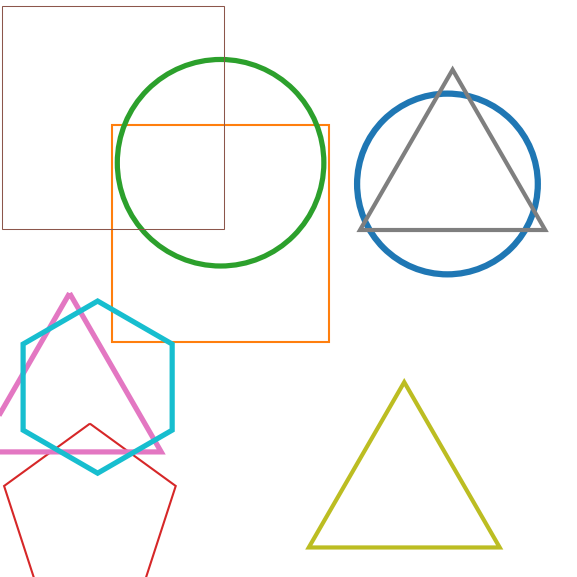[{"shape": "circle", "thickness": 3, "radius": 0.78, "center": [0.775, 0.681]}, {"shape": "square", "thickness": 1, "radius": 0.94, "center": [0.382, 0.595]}, {"shape": "circle", "thickness": 2.5, "radius": 0.89, "center": [0.382, 0.717]}, {"shape": "pentagon", "thickness": 1, "radius": 0.78, "center": [0.156, 0.109]}, {"shape": "square", "thickness": 0.5, "radius": 0.96, "center": [0.196, 0.796]}, {"shape": "triangle", "thickness": 2.5, "radius": 0.92, "center": [0.12, 0.308]}, {"shape": "triangle", "thickness": 2, "radius": 0.93, "center": [0.784, 0.693]}, {"shape": "triangle", "thickness": 2, "radius": 0.95, "center": [0.7, 0.147]}, {"shape": "hexagon", "thickness": 2.5, "radius": 0.75, "center": [0.169, 0.329]}]